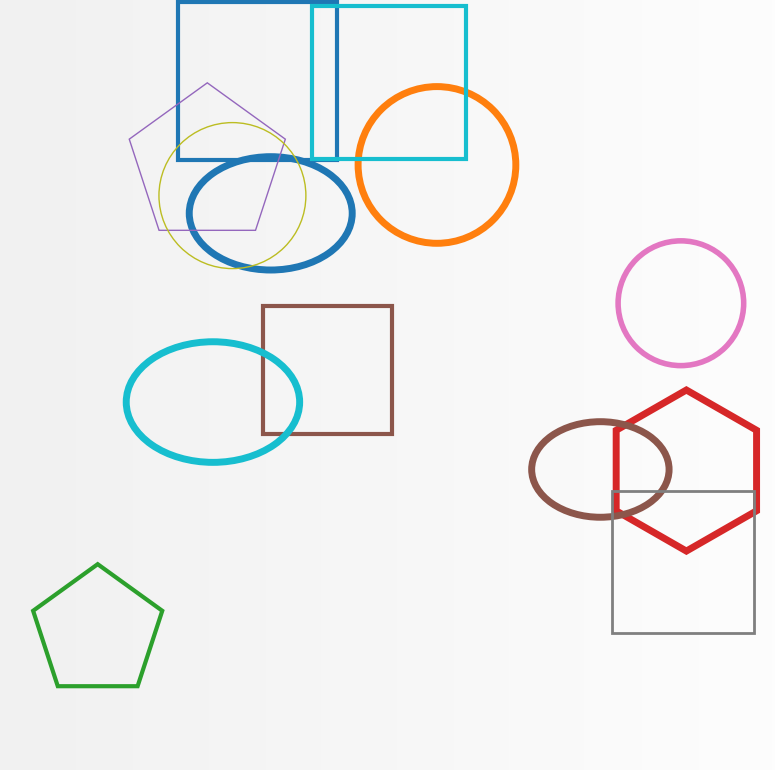[{"shape": "oval", "thickness": 2.5, "radius": 0.53, "center": [0.349, 0.723]}, {"shape": "square", "thickness": 1.5, "radius": 0.51, "center": [0.332, 0.895]}, {"shape": "circle", "thickness": 2.5, "radius": 0.51, "center": [0.564, 0.786]}, {"shape": "pentagon", "thickness": 1.5, "radius": 0.44, "center": [0.126, 0.18]}, {"shape": "hexagon", "thickness": 2.5, "radius": 0.52, "center": [0.886, 0.389]}, {"shape": "pentagon", "thickness": 0.5, "radius": 0.53, "center": [0.267, 0.787]}, {"shape": "square", "thickness": 1.5, "radius": 0.42, "center": [0.423, 0.52]}, {"shape": "oval", "thickness": 2.5, "radius": 0.44, "center": [0.775, 0.39]}, {"shape": "circle", "thickness": 2, "radius": 0.41, "center": [0.879, 0.606]}, {"shape": "square", "thickness": 1, "radius": 0.46, "center": [0.881, 0.27]}, {"shape": "circle", "thickness": 0.5, "radius": 0.47, "center": [0.3, 0.746]}, {"shape": "square", "thickness": 1.5, "radius": 0.5, "center": [0.502, 0.893]}, {"shape": "oval", "thickness": 2.5, "radius": 0.56, "center": [0.275, 0.478]}]